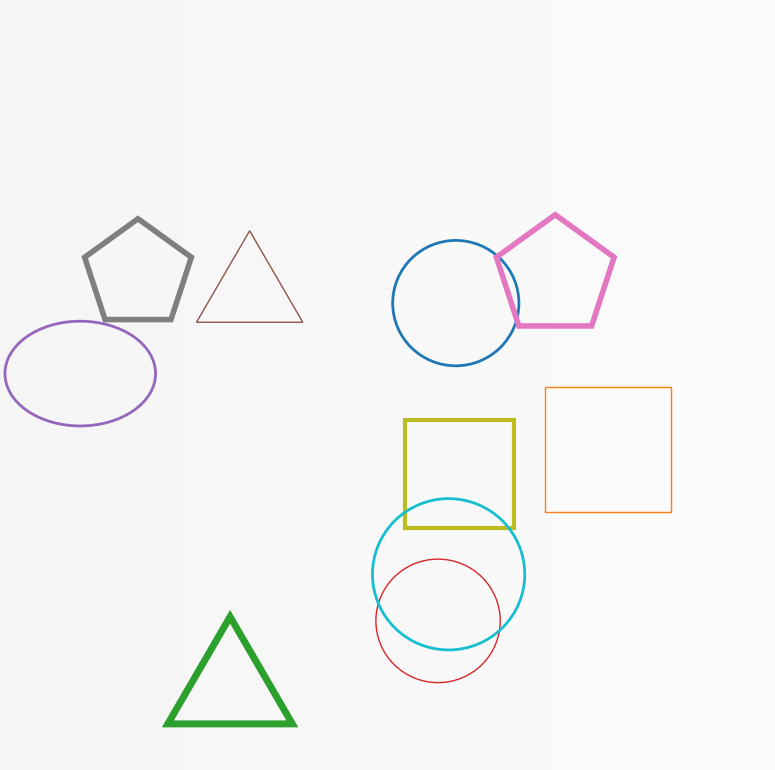[{"shape": "circle", "thickness": 1, "radius": 0.41, "center": [0.588, 0.606]}, {"shape": "square", "thickness": 0.5, "radius": 0.41, "center": [0.784, 0.417]}, {"shape": "triangle", "thickness": 2.5, "radius": 0.46, "center": [0.297, 0.106]}, {"shape": "circle", "thickness": 0.5, "radius": 0.4, "center": [0.565, 0.194]}, {"shape": "oval", "thickness": 1, "radius": 0.49, "center": [0.104, 0.515]}, {"shape": "triangle", "thickness": 0.5, "radius": 0.4, "center": [0.322, 0.621]}, {"shape": "pentagon", "thickness": 2, "radius": 0.4, "center": [0.716, 0.641]}, {"shape": "pentagon", "thickness": 2, "radius": 0.36, "center": [0.178, 0.644]}, {"shape": "square", "thickness": 1.5, "radius": 0.35, "center": [0.593, 0.385]}, {"shape": "circle", "thickness": 1, "radius": 0.49, "center": [0.579, 0.254]}]